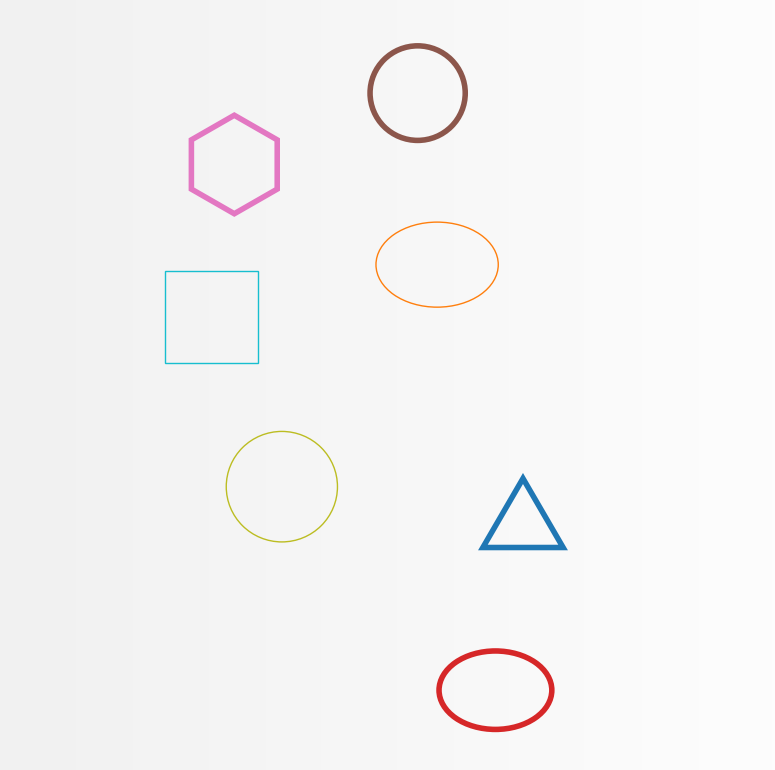[{"shape": "triangle", "thickness": 2, "radius": 0.3, "center": [0.675, 0.319]}, {"shape": "oval", "thickness": 0.5, "radius": 0.39, "center": [0.564, 0.656]}, {"shape": "oval", "thickness": 2, "radius": 0.36, "center": [0.639, 0.104]}, {"shape": "circle", "thickness": 2, "radius": 0.31, "center": [0.539, 0.879]}, {"shape": "hexagon", "thickness": 2, "radius": 0.32, "center": [0.302, 0.786]}, {"shape": "circle", "thickness": 0.5, "radius": 0.36, "center": [0.364, 0.368]}, {"shape": "square", "thickness": 0.5, "radius": 0.3, "center": [0.273, 0.589]}]